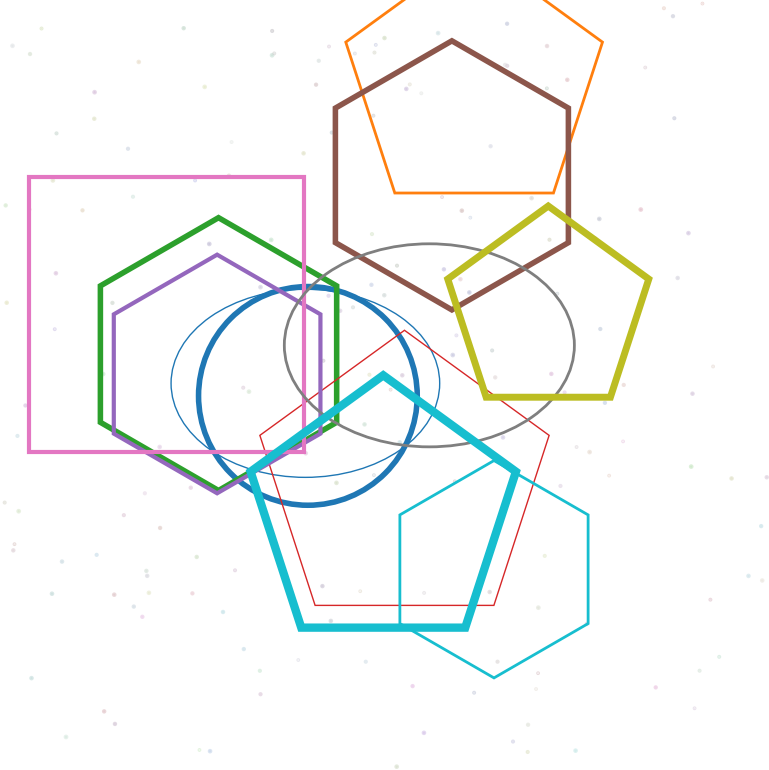[{"shape": "oval", "thickness": 0.5, "radius": 0.87, "center": [0.397, 0.502]}, {"shape": "circle", "thickness": 2, "radius": 0.71, "center": [0.4, 0.486]}, {"shape": "pentagon", "thickness": 1, "radius": 0.88, "center": [0.616, 0.891]}, {"shape": "hexagon", "thickness": 2, "radius": 0.89, "center": [0.284, 0.54]}, {"shape": "pentagon", "thickness": 0.5, "radius": 0.99, "center": [0.525, 0.374]}, {"shape": "hexagon", "thickness": 1.5, "radius": 0.77, "center": [0.282, 0.514]}, {"shape": "hexagon", "thickness": 2, "radius": 0.87, "center": [0.587, 0.772]}, {"shape": "square", "thickness": 1.5, "radius": 0.89, "center": [0.216, 0.591]}, {"shape": "oval", "thickness": 1, "radius": 0.94, "center": [0.558, 0.552]}, {"shape": "pentagon", "thickness": 2.5, "radius": 0.69, "center": [0.712, 0.595]}, {"shape": "pentagon", "thickness": 3, "radius": 0.91, "center": [0.498, 0.331]}, {"shape": "hexagon", "thickness": 1, "radius": 0.71, "center": [0.642, 0.261]}]